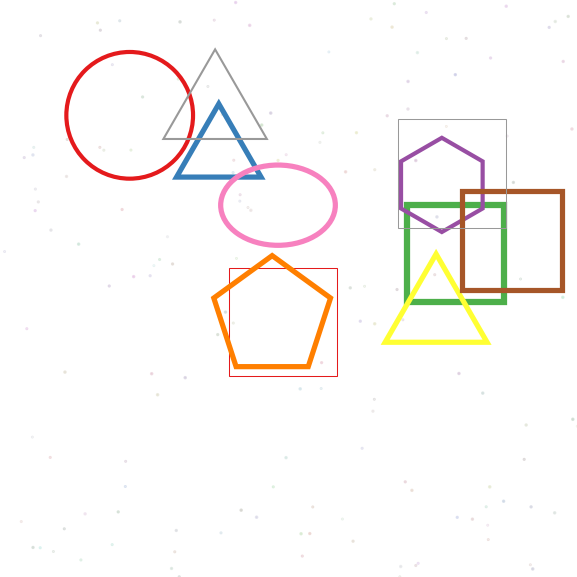[{"shape": "square", "thickness": 0.5, "radius": 0.47, "center": [0.49, 0.442]}, {"shape": "circle", "thickness": 2, "radius": 0.55, "center": [0.225, 0.799]}, {"shape": "triangle", "thickness": 2.5, "radius": 0.42, "center": [0.379, 0.735]}, {"shape": "square", "thickness": 3, "radius": 0.42, "center": [0.789, 0.561]}, {"shape": "hexagon", "thickness": 2, "radius": 0.41, "center": [0.765, 0.679]}, {"shape": "pentagon", "thickness": 2.5, "radius": 0.53, "center": [0.471, 0.45]}, {"shape": "triangle", "thickness": 2.5, "radius": 0.51, "center": [0.755, 0.457]}, {"shape": "square", "thickness": 2.5, "radius": 0.43, "center": [0.887, 0.582]}, {"shape": "oval", "thickness": 2.5, "radius": 0.5, "center": [0.481, 0.644]}, {"shape": "triangle", "thickness": 1, "radius": 0.52, "center": [0.372, 0.81]}, {"shape": "square", "thickness": 0.5, "radius": 0.47, "center": [0.783, 0.699]}]